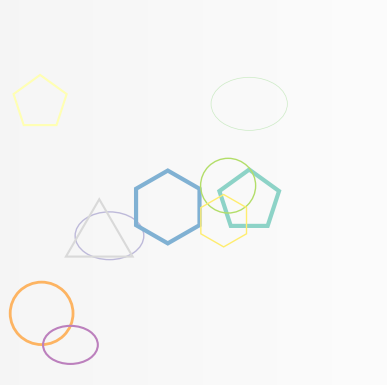[{"shape": "pentagon", "thickness": 3, "radius": 0.4, "center": [0.643, 0.479]}, {"shape": "pentagon", "thickness": 1.5, "radius": 0.36, "center": [0.104, 0.733]}, {"shape": "oval", "thickness": 1, "radius": 0.44, "center": [0.282, 0.388]}, {"shape": "hexagon", "thickness": 3, "radius": 0.47, "center": [0.433, 0.462]}, {"shape": "circle", "thickness": 2, "radius": 0.41, "center": [0.107, 0.186]}, {"shape": "circle", "thickness": 1, "radius": 0.36, "center": [0.589, 0.518]}, {"shape": "triangle", "thickness": 1.5, "radius": 0.5, "center": [0.256, 0.383]}, {"shape": "oval", "thickness": 1.5, "radius": 0.35, "center": [0.182, 0.104]}, {"shape": "oval", "thickness": 0.5, "radius": 0.49, "center": [0.643, 0.73]}, {"shape": "hexagon", "thickness": 1, "radius": 0.34, "center": [0.577, 0.427]}]